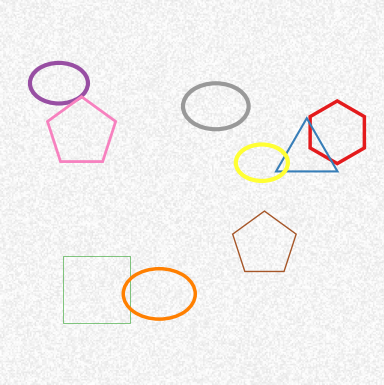[{"shape": "hexagon", "thickness": 2.5, "radius": 0.41, "center": [0.876, 0.656]}, {"shape": "triangle", "thickness": 1.5, "radius": 0.46, "center": [0.797, 0.601]}, {"shape": "square", "thickness": 0.5, "radius": 0.43, "center": [0.251, 0.248]}, {"shape": "oval", "thickness": 3, "radius": 0.38, "center": [0.153, 0.784]}, {"shape": "oval", "thickness": 2.5, "radius": 0.47, "center": [0.414, 0.237]}, {"shape": "oval", "thickness": 3, "radius": 0.34, "center": [0.68, 0.577]}, {"shape": "pentagon", "thickness": 1, "radius": 0.43, "center": [0.687, 0.365]}, {"shape": "pentagon", "thickness": 2, "radius": 0.47, "center": [0.212, 0.656]}, {"shape": "oval", "thickness": 3, "radius": 0.43, "center": [0.561, 0.724]}]